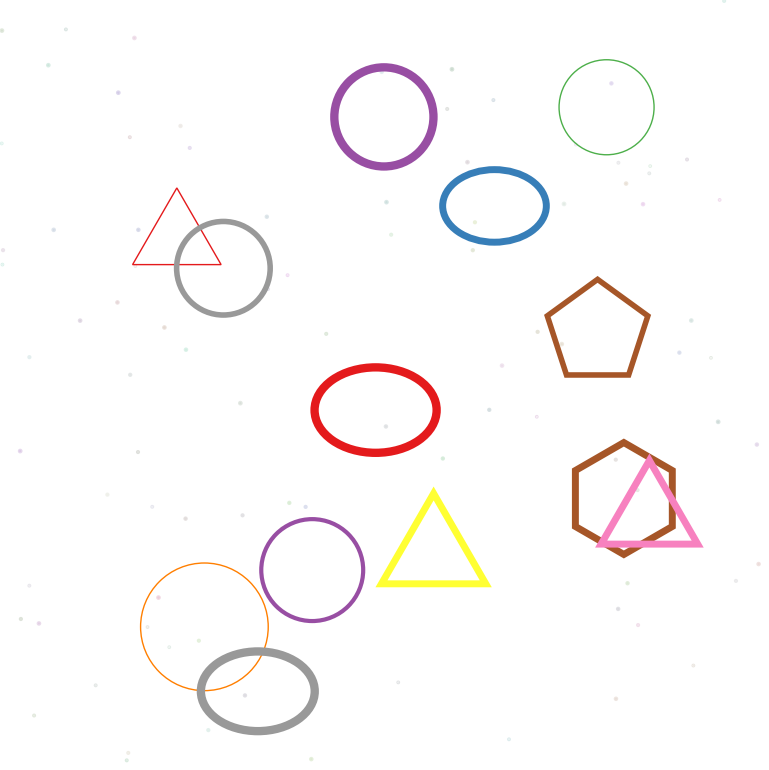[{"shape": "triangle", "thickness": 0.5, "radius": 0.33, "center": [0.23, 0.69]}, {"shape": "oval", "thickness": 3, "radius": 0.4, "center": [0.488, 0.467]}, {"shape": "oval", "thickness": 2.5, "radius": 0.34, "center": [0.642, 0.733]}, {"shape": "circle", "thickness": 0.5, "radius": 0.31, "center": [0.788, 0.861]}, {"shape": "circle", "thickness": 3, "radius": 0.32, "center": [0.499, 0.848]}, {"shape": "circle", "thickness": 1.5, "radius": 0.33, "center": [0.405, 0.26]}, {"shape": "circle", "thickness": 0.5, "radius": 0.41, "center": [0.265, 0.186]}, {"shape": "triangle", "thickness": 2.5, "radius": 0.39, "center": [0.563, 0.281]}, {"shape": "hexagon", "thickness": 2.5, "radius": 0.36, "center": [0.81, 0.353]}, {"shape": "pentagon", "thickness": 2, "radius": 0.34, "center": [0.776, 0.569]}, {"shape": "triangle", "thickness": 2.5, "radius": 0.36, "center": [0.843, 0.33]}, {"shape": "circle", "thickness": 2, "radius": 0.3, "center": [0.29, 0.652]}, {"shape": "oval", "thickness": 3, "radius": 0.37, "center": [0.335, 0.102]}]